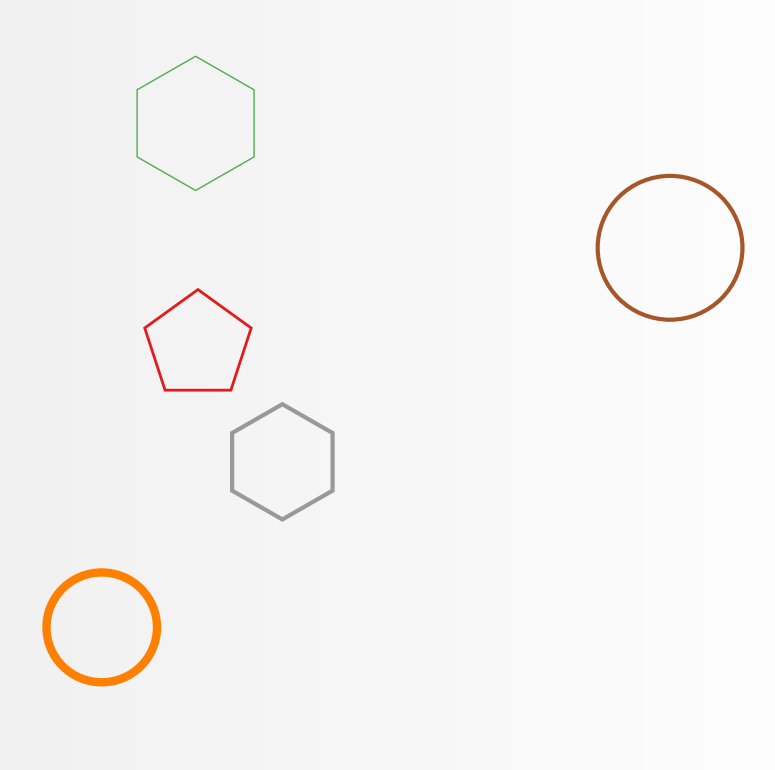[{"shape": "pentagon", "thickness": 1, "radius": 0.36, "center": [0.255, 0.552]}, {"shape": "hexagon", "thickness": 0.5, "radius": 0.44, "center": [0.252, 0.84]}, {"shape": "circle", "thickness": 3, "radius": 0.36, "center": [0.131, 0.185]}, {"shape": "circle", "thickness": 1.5, "radius": 0.47, "center": [0.865, 0.678]}, {"shape": "hexagon", "thickness": 1.5, "radius": 0.37, "center": [0.364, 0.4]}]